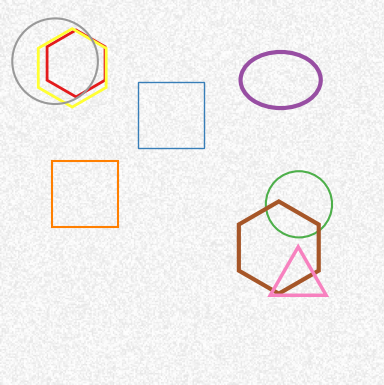[{"shape": "hexagon", "thickness": 2, "radius": 0.43, "center": [0.198, 0.835]}, {"shape": "square", "thickness": 1, "radius": 0.43, "center": [0.444, 0.701]}, {"shape": "circle", "thickness": 1.5, "radius": 0.43, "center": [0.776, 0.469]}, {"shape": "oval", "thickness": 3, "radius": 0.52, "center": [0.729, 0.792]}, {"shape": "square", "thickness": 1.5, "radius": 0.42, "center": [0.221, 0.496]}, {"shape": "hexagon", "thickness": 2, "radius": 0.51, "center": [0.188, 0.824]}, {"shape": "hexagon", "thickness": 3, "radius": 0.6, "center": [0.724, 0.357]}, {"shape": "triangle", "thickness": 2.5, "radius": 0.42, "center": [0.775, 0.275]}, {"shape": "circle", "thickness": 1.5, "radius": 0.56, "center": [0.143, 0.841]}]